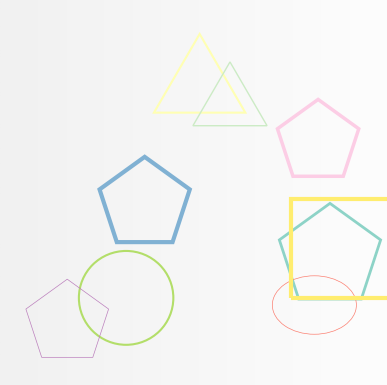[{"shape": "pentagon", "thickness": 2, "radius": 0.69, "center": [0.852, 0.334]}, {"shape": "triangle", "thickness": 1.5, "radius": 0.68, "center": [0.515, 0.776]}, {"shape": "oval", "thickness": 0.5, "radius": 0.54, "center": [0.811, 0.208]}, {"shape": "pentagon", "thickness": 3, "radius": 0.61, "center": [0.373, 0.47]}, {"shape": "circle", "thickness": 1.5, "radius": 0.61, "center": [0.325, 0.226]}, {"shape": "pentagon", "thickness": 2.5, "radius": 0.55, "center": [0.821, 0.631]}, {"shape": "pentagon", "thickness": 0.5, "radius": 0.56, "center": [0.174, 0.163]}, {"shape": "triangle", "thickness": 1, "radius": 0.55, "center": [0.594, 0.729]}, {"shape": "square", "thickness": 3, "radius": 0.64, "center": [0.879, 0.354]}]